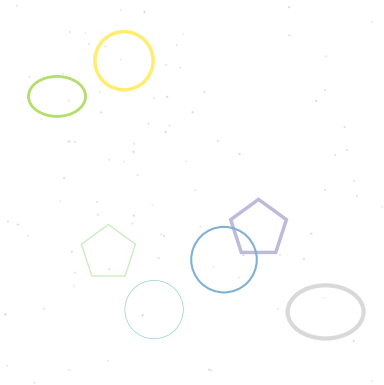[{"shape": "circle", "thickness": 0.5, "radius": 0.38, "center": [0.4, 0.196]}, {"shape": "pentagon", "thickness": 2.5, "radius": 0.38, "center": [0.672, 0.406]}, {"shape": "circle", "thickness": 1.5, "radius": 0.43, "center": [0.582, 0.326]}, {"shape": "oval", "thickness": 2, "radius": 0.37, "center": [0.148, 0.75]}, {"shape": "oval", "thickness": 3, "radius": 0.49, "center": [0.846, 0.19]}, {"shape": "pentagon", "thickness": 1, "radius": 0.37, "center": [0.282, 0.343]}, {"shape": "circle", "thickness": 2.5, "radius": 0.38, "center": [0.322, 0.842]}]